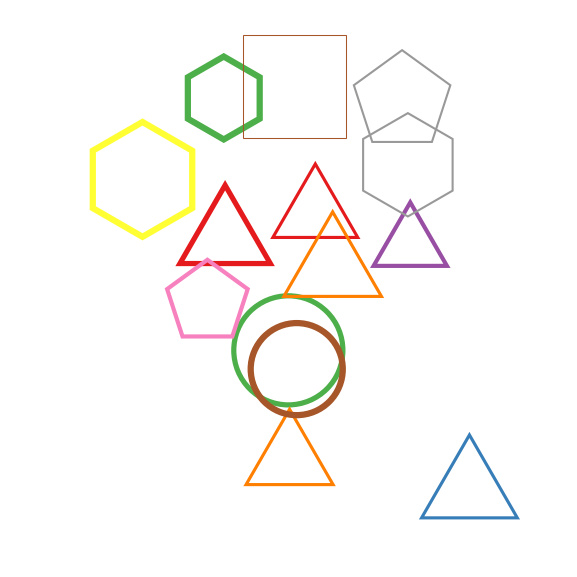[{"shape": "triangle", "thickness": 2.5, "radius": 0.45, "center": [0.39, 0.588]}, {"shape": "triangle", "thickness": 1.5, "radius": 0.42, "center": [0.546, 0.63]}, {"shape": "triangle", "thickness": 1.5, "radius": 0.48, "center": [0.813, 0.15]}, {"shape": "hexagon", "thickness": 3, "radius": 0.36, "center": [0.387, 0.829]}, {"shape": "circle", "thickness": 2.5, "radius": 0.47, "center": [0.499, 0.392]}, {"shape": "triangle", "thickness": 2, "radius": 0.37, "center": [0.71, 0.575]}, {"shape": "triangle", "thickness": 1.5, "radius": 0.43, "center": [0.501, 0.203]}, {"shape": "triangle", "thickness": 1.5, "radius": 0.49, "center": [0.576, 0.535]}, {"shape": "hexagon", "thickness": 3, "radius": 0.5, "center": [0.247, 0.688]}, {"shape": "circle", "thickness": 3, "radius": 0.4, "center": [0.514, 0.36]}, {"shape": "square", "thickness": 0.5, "radius": 0.45, "center": [0.51, 0.85]}, {"shape": "pentagon", "thickness": 2, "radius": 0.37, "center": [0.359, 0.476]}, {"shape": "hexagon", "thickness": 1, "radius": 0.45, "center": [0.706, 0.714]}, {"shape": "pentagon", "thickness": 1, "radius": 0.44, "center": [0.696, 0.824]}]